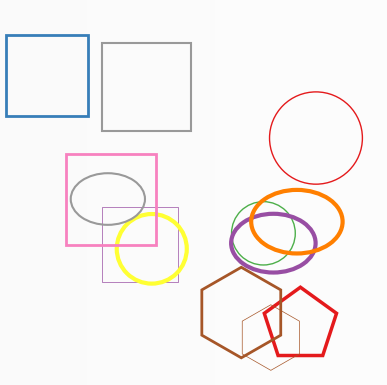[{"shape": "circle", "thickness": 1, "radius": 0.6, "center": [0.815, 0.641]}, {"shape": "pentagon", "thickness": 2.5, "radius": 0.49, "center": [0.775, 0.156]}, {"shape": "square", "thickness": 2, "radius": 0.53, "center": [0.122, 0.804]}, {"shape": "circle", "thickness": 1, "radius": 0.41, "center": [0.68, 0.394]}, {"shape": "oval", "thickness": 3, "radius": 0.54, "center": [0.705, 0.368]}, {"shape": "square", "thickness": 0.5, "radius": 0.49, "center": [0.361, 0.364]}, {"shape": "oval", "thickness": 3, "radius": 0.59, "center": [0.766, 0.424]}, {"shape": "circle", "thickness": 3, "radius": 0.45, "center": [0.392, 0.354]}, {"shape": "hexagon", "thickness": 2, "radius": 0.59, "center": [0.623, 0.188]}, {"shape": "hexagon", "thickness": 0.5, "radius": 0.43, "center": [0.699, 0.123]}, {"shape": "square", "thickness": 2, "radius": 0.59, "center": [0.287, 0.482]}, {"shape": "oval", "thickness": 1.5, "radius": 0.48, "center": [0.278, 0.483]}, {"shape": "square", "thickness": 1.5, "radius": 0.57, "center": [0.379, 0.774]}]